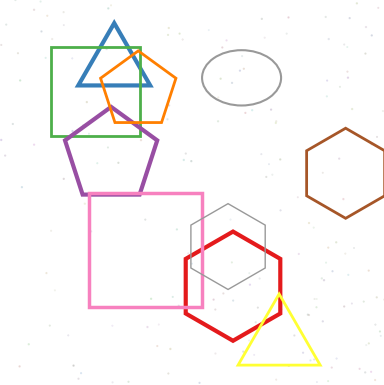[{"shape": "hexagon", "thickness": 3, "radius": 0.71, "center": [0.605, 0.257]}, {"shape": "triangle", "thickness": 3, "radius": 0.54, "center": [0.297, 0.832]}, {"shape": "square", "thickness": 2, "radius": 0.58, "center": [0.247, 0.763]}, {"shape": "pentagon", "thickness": 3, "radius": 0.63, "center": [0.289, 0.596]}, {"shape": "pentagon", "thickness": 2, "radius": 0.51, "center": [0.359, 0.765]}, {"shape": "triangle", "thickness": 2, "radius": 0.62, "center": [0.725, 0.113]}, {"shape": "hexagon", "thickness": 2, "radius": 0.59, "center": [0.898, 0.55]}, {"shape": "square", "thickness": 2.5, "radius": 0.74, "center": [0.377, 0.351]}, {"shape": "oval", "thickness": 1.5, "radius": 0.51, "center": [0.627, 0.798]}, {"shape": "hexagon", "thickness": 1, "radius": 0.56, "center": [0.592, 0.36]}]